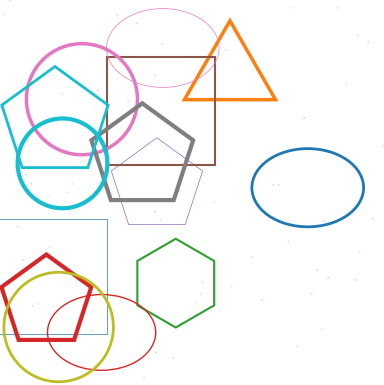[{"shape": "square", "thickness": 0.5, "radius": 0.74, "center": [0.13, 0.282]}, {"shape": "oval", "thickness": 2, "radius": 0.73, "center": [0.799, 0.512]}, {"shape": "triangle", "thickness": 2.5, "radius": 0.68, "center": [0.597, 0.809]}, {"shape": "hexagon", "thickness": 1.5, "radius": 0.58, "center": [0.457, 0.265]}, {"shape": "pentagon", "thickness": 3, "radius": 0.61, "center": [0.12, 0.216]}, {"shape": "oval", "thickness": 1, "radius": 0.7, "center": [0.264, 0.137]}, {"shape": "pentagon", "thickness": 0.5, "radius": 0.62, "center": [0.408, 0.517]}, {"shape": "square", "thickness": 1.5, "radius": 0.7, "center": [0.418, 0.711]}, {"shape": "oval", "thickness": 0.5, "radius": 0.73, "center": [0.423, 0.875]}, {"shape": "circle", "thickness": 2.5, "radius": 0.72, "center": [0.213, 0.742]}, {"shape": "pentagon", "thickness": 3, "radius": 0.69, "center": [0.37, 0.593]}, {"shape": "circle", "thickness": 2, "radius": 0.71, "center": [0.152, 0.151]}, {"shape": "pentagon", "thickness": 2, "radius": 0.73, "center": [0.143, 0.682]}, {"shape": "circle", "thickness": 3, "radius": 0.58, "center": [0.162, 0.576]}]